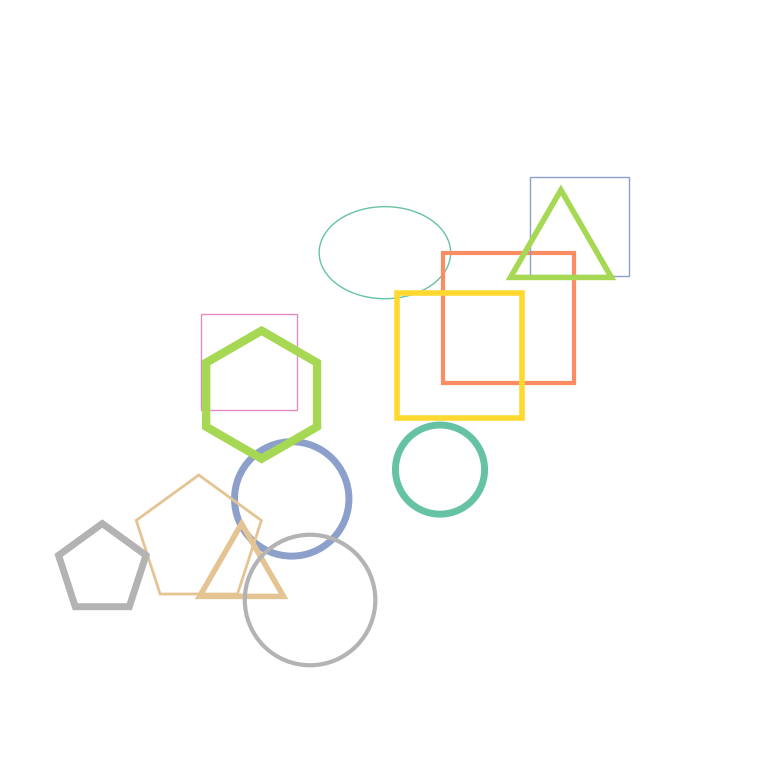[{"shape": "circle", "thickness": 2.5, "radius": 0.29, "center": [0.571, 0.39]}, {"shape": "oval", "thickness": 0.5, "radius": 0.43, "center": [0.5, 0.672]}, {"shape": "square", "thickness": 1.5, "radius": 0.42, "center": [0.66, 0.587]}, {"shape": "square", "thickness": 0.5, "radius": 0.32, "center": [0.753, 0.706]}, {"shape": "circle", "thickness": 2.5, "radius": 0.37, "center": [0.379, 0.352]}, {"shape": "square", "thickness": 0.5, "radius": 0.31, "center": [0.323, 0.53]}, {"shape": "hexagon", "thickness": 3, "radius": 0.42, "center": [0.34, 0.487]}, {"shape": "triangle", "thickness": 2, "radius": 0.38, "center": [0.728, 0.678]}, {"shape": "square", "thickness": 2, "radius": 0.41, "center": [0.597, 0.538]}, {"shape": "pentagon", "thickness": 1, "radius": 0.43, "center": [0.258, 0.298]}, {"shape": "triangle", "thickness": 2, "radius": 0.31, "center": [0.314, 0.257]}, {"shape": "pentagon", "thickness": 2.5, "radius": 0.3, "center": [0.133, 0.26]}, {"shape": "circle", "thickness": 1.5, "radius": 0.42, "center": [0.403, 0.221]}]